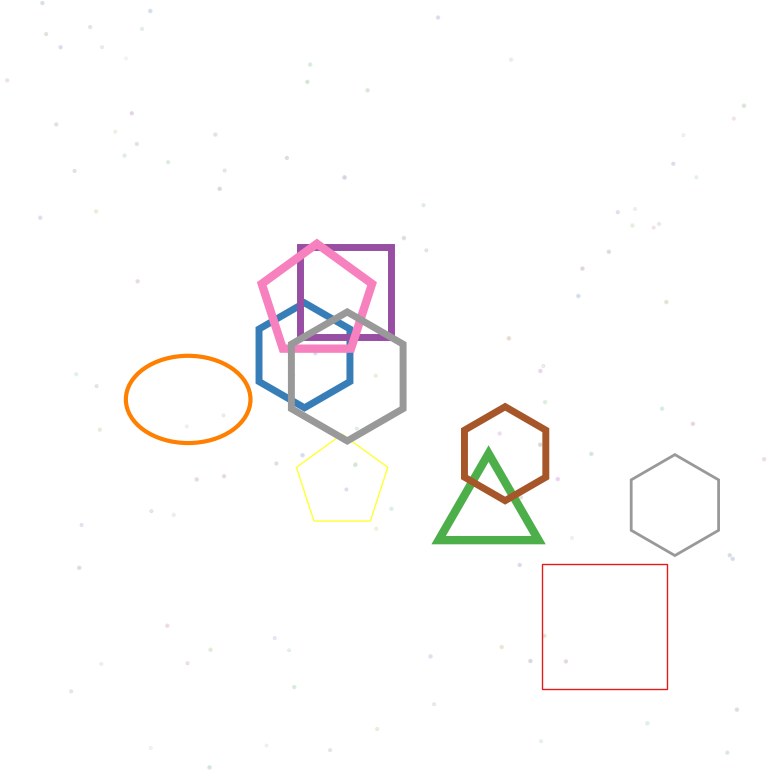[{"shape": "square", "thickness": 0.5, "radius": 0.41, "center": [0.785, 0.187]}, {"shape": "hexagon", "thickness": 2.5, "radius": 0.34, "center": [0.395, 0.539]}, {"shape": "triangle", "thickness": 3, "radius": 0.37, "center": [0.635, 0.336]}, {"shape": "square", "thickness": 2.5, "radius": 0.29, "center": [0.449, 0.621]}, {"shape": "oval", "thickness": 1.5, "radius": 0.4, "center": [0.244, 0.481]}, {"shape": "pentagon", "thickness": 0.5, "radius": 0.31, "center": [0.444, 0.374]}, {"shape": "hexagon", "thickness": 2.5, "radius": 0.31, "center": [0.656, 0.411]}, {"shape": "pentagon", "thickness": 3, "radius": 0.38, "center": [0.412, 0.608]}, {"shape": "hexagon", "thickness": 2.5, "radius": 0.42, "center": [0.451, 0.511]}, {"shape": "hexagon", "thickness": 1, "radius": 0.33, "center": [0.876, 0.344]}]